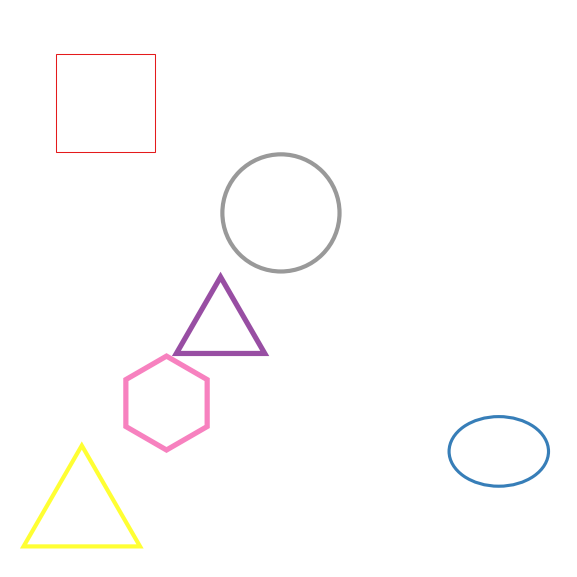[{"shape": "square", "thickness": 0.5, "radius": 0.43, "center": [0.182, 0.821]}, {"shape": "oval", "thickness": 1.5, "radius": 0.43, "center": [0.864, 0.217]}, {"shape": "triangle", "thickness": 2.5, "radius": 0.44, "center": [0.382, 0.431]}, {"shape": "triangle", "thickness": 2, "radius": 0.58, "center": [0.142, 0.111]}, {"shape": "hexagon", "thickness": 2.5, "radius": 0.41, "center": [0.288, 0.301]}, {"shape": "circle", "thickness": 2, "radius": 0.51, "center": [0.486, 0.63]}]